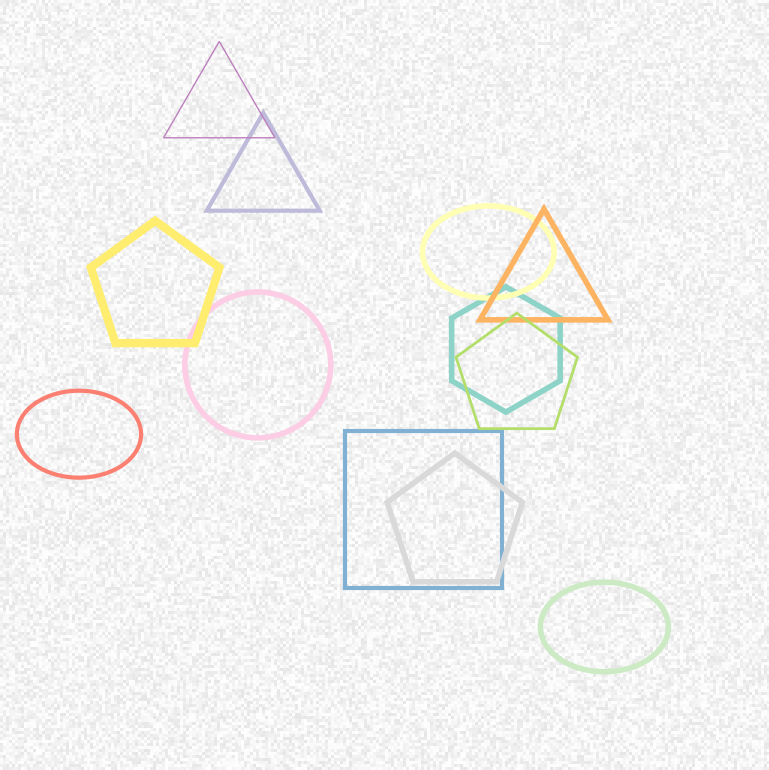[{"shape": "hexagon", "thickness": 2, "radius": 0.41, "center": [0.657, 0.546]}, {"shape": "oval", "thickness": 2, "radius": 0.43, "center": [0.634, 0.673]}, {"shape": "triangle", "thickness": 1.5, "radius": 0.42, "center": [0.342, 0.769]}, {"shape": "oval", "thickness": 1.5, "radius": 0.4, "center": [0.103, 0.436]}, {"shape": "square", "thickness": 1.5, "radius": 0.51, "center": [0.551, 0.338]}, {"shape": "triangle", "thickness": 2, "radius": 0.48, "center": [0.706, 0.633]}, {"shape": "pentagon", "thickness": 1, "radius": 0.41, "center": [0.671, 0.51]}, {"shape": "circle", "thickness": 2, "radius": 0.47, "center": [0.335, 0.526]}, {"shape": "pentagon", "thickness": 2, "radius": 0.46, "center": [0.591, 0.319]}, {"shape": "triangle", "thickness": 0.5, "radius": 0.42, "center": [0.285, 0.863]}, {"shape": "oval", "thickness": 2, "radius": 0.42, "center": [0.785, 0.186]}, {"shape": "pentagon", "thickness": 3, "radius": 0.44, "center": [0.202, 0.625]}]